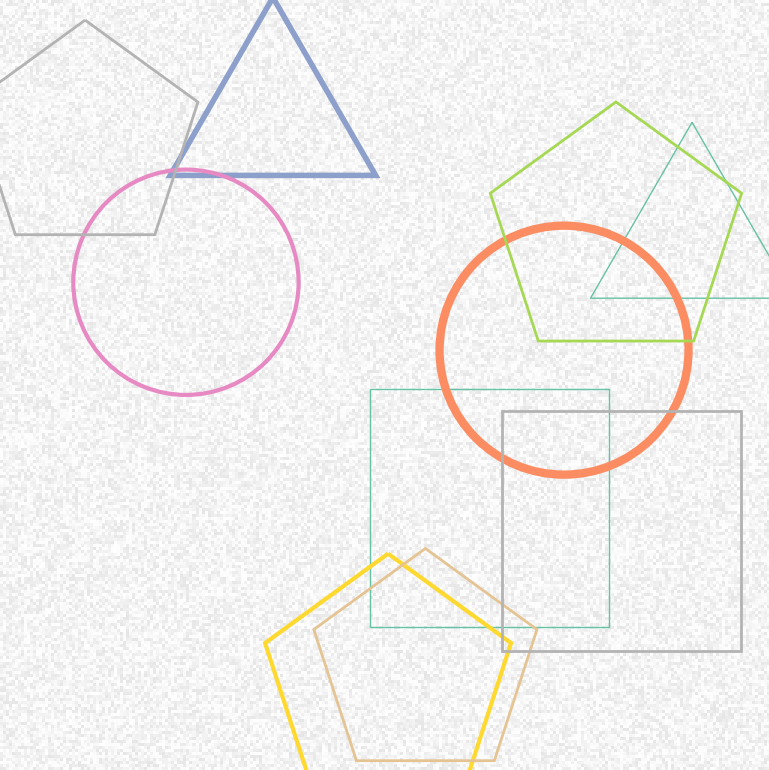[{"shape": "square", "thickness": 0.5, "radius": 0.77, "center": [0.636, 0.34]}, {"shape": "triangle", "thickness": 0.5, "radius": 0.76, "center": [0.899, 0.689]}, {"shape": "circle", "thickness": 3, "radius": 0.81, "center": [0.733, 0.545]}, {"shape": "triangle", "thickness": 2, "radius": 0.77, "center": [0.354, 0.849]}, {"shape": "circle", "thickness": 1.5, "radius": 0.73, "center": [0.241, 0.633]}, {"shape": "pentagon", "thickness": 1, "radius": 0.86, "center": [0.8, 0.696]}, {"shape": "pentagon", "thickness": 1.5, "radius": 0.84, "center": [0.504, 0.113]}, {"shape": "pentagon", "thickness": 1, "radius": 0.76, "center": [0.552, 0.135]}, {"shape": "square", "thickness": 1, "radius": 0.78, "center": [0.807, 0.31]}, {"shape": "pentagon", "thickness": 1, "radius": 0.77, "center": [0.111, 0.82]}]